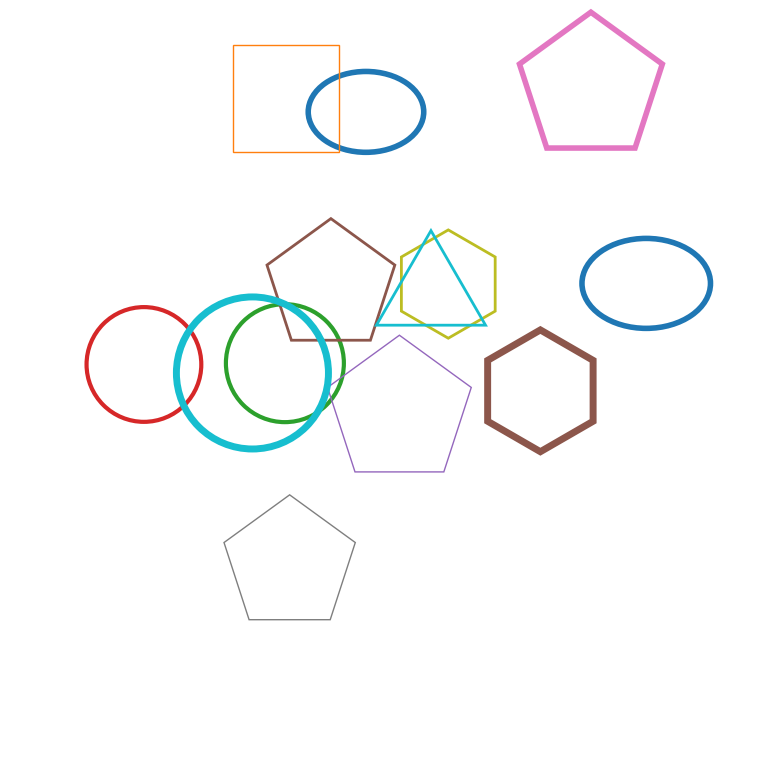[{"shape": "oval", "thickness": 2, "radius": 0.42, "center": [0.839, 0.632]}, {"shape": "oval", "thickness": 2, "radius": 0.38, "center": [0.475, 0.855]}, {"shape": "square", "thickness": 0.5, "radius": 0.35, "center": [0.371, 0.872]}, {"shape": "circle", "thickness": 1.5, "radius": 0.38, "center": [0.37, 0.528]}, {"shape": "circle", "thickness": 1.5, "radius": 0.37, "center": [0.187, 0.527]}, {"shape": "pentagon", "thickness": 0.5, "radius": 0.49, "center": [0.519, 0.467]}, {"shape": "pentagon", "thickness": 1, "radius": 0.44, "center": [0.43, 0.629]}, {"shape": "hexagon", "thickness": 2.5, "radius": 0.4, "center": [0.702, 0.492]}, {"shape": "pentagon", "thickness": 2, "radius": 0.49, "center": [0.767, 0.887]}, {"shape": "pentagon", "thickness": 0.5, "radius": 0.45, "center": [0.376, 0.268]}, {"shape": "hexagon", "thickness": 1, "radius": 0.35, "center": [0.582, 0.631]}, {"shape": "circle", "thickness": 2.5, "radius": 0.49, "center": [0.328, 0.516]}, {"shape": "triangle", "thickness": 1, "radius": 0.41, "center": [0.56, 0.619]}]